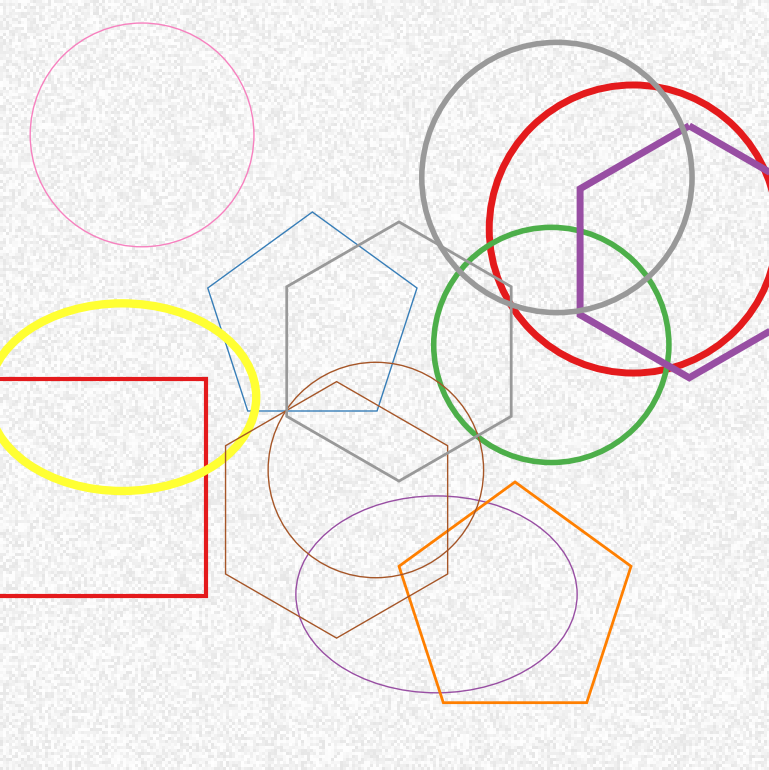[{"shape": "circle", "thickness": 2.5, "radius": 0.94, "center": [0.822, 0.703]}, {"shape": "square", "thickness": 1.5, "radius": 0.7, "center": [0.127, 0.367]}, {"shape": "pentagon", "thickness": 0.5, "radius": 0.71, "center": [0.406, 0.582]}, {"shape": "circle", "thickness": 2, "radius": 0.76, "center": [0.716, 0.552]}, {"shape": "hexagon", "thickness": 2.5, "radius": 0.82, "center": [0.895, 0.673]}, {"shape": "oval", "thickness": 0.5, "radius": 0.91, "center": [0.567, 0.228]}, {"shape": "pentagon", "thickness": 1, "radius": 0.79, "center": [0.669, 0.216]}, {"shape": "oval", "thickness": 3, "radius": 0.87, "center": [0.159, 0.484]}, {"shape": "hexagon", "thickness": 0.5, "radius": 0.83, "center": [0.437, 0.338]}, {"shape": "circle", "thickness": 0.5, "radius": 0.7, "center": [0.488, 0.39]}, {"shape": "circle", "thickness": 0.5, "radius": 0.73, "center": [0.184, 0.825]}, {"shape": "hexagon", "thickness": 1, "radius": 0.84, "center": [0.518, 0.544]}, {"shape": "circle", "thickness": 2, "radius": 0.88, "center": [0.723, 0.769]}]